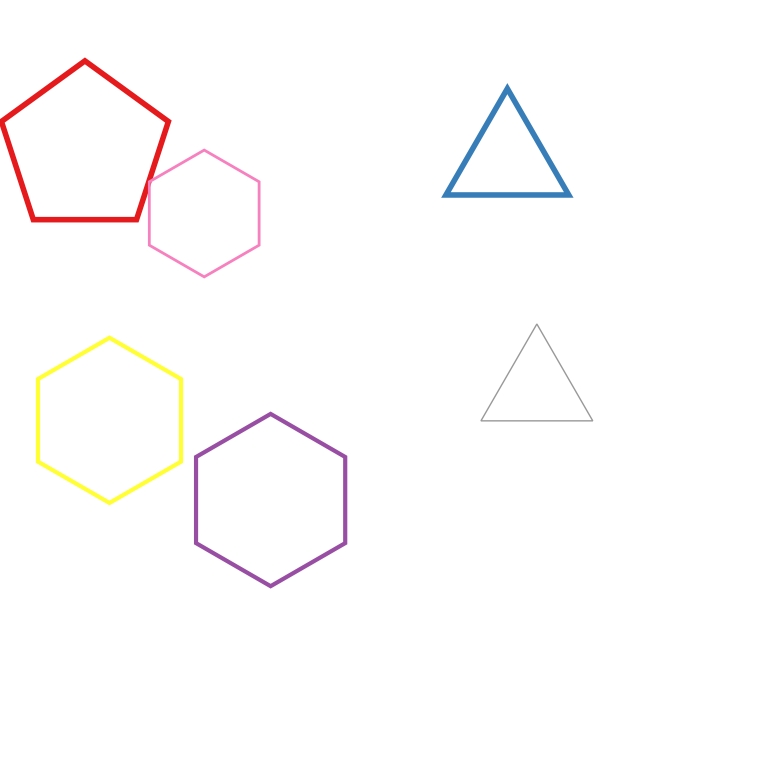[{"shape": "pentagon", "thickness": 2, "radius": 0.57, "center": [0.11, 0.807]}, {"shape": "triangle", "thickness": 2, "radius": 0.46, "center": [0.659, 0.793]}, {"shape": "hexagon", "thickness": 1.5, "radius": 0.56, "center": [0.351, 0.351]}, {"shape": "hexagon", "thickness": 1.5, "radius": 0.54, "center": [0.142, 0.454]}, {"shape": "hexagon", "thickness": 1, "radius": 0.41, "center": [0.265, 0.723]}, {"shape": "triangle", "thickness": 0.5, "radius": 0.42, "center": [0.697, 0.495]}]